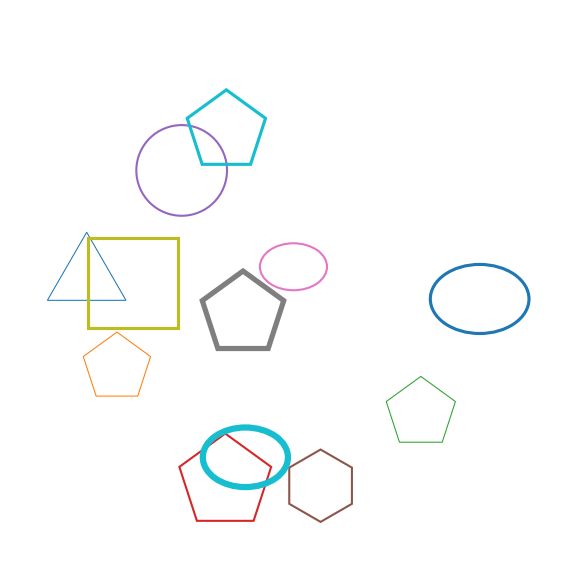[{"shape": "oval", "thickness": 1.5, "radius": 0.43, "center": [0.831, 0.481]}, {"shape": "triangle", "thickness": 0.5, "radius": 0.39, "center": [0.15, 0.518]}, {"shape": "pentagon", "thickness": 0.5, "radius": 0.31, "center": [0.202, 0.363]}, {"shape": "pentagon", "thickness": 0.5, "radius": 0.31, "center": [0.729, 0.284]}, {"shape": "pentagon", "thickness": 1, "radius": 0.42, "center": [0.39, 0.165]}, {"shape": "circle", "thickness": 1, "radius": 0.39, "center": [0.315, 0.704]}, {"shape": "hexagon", "thickness": 1, "radius": 0.31, "center": [0.555, 0.158]}, {"shape": "oval", "thickness": 1, "radius": 0.29, "center": [0.508, 0.537]}, {"shape": "pentagon", "thickness": 2.5, "radius": 0.37, "center": [0.421, 0.456]}, {"shape": "square", "thickness": 1.5, "radius": 0.39, "center": [0.23, 0.509]}, {"shape": "oval", "thickness": 3, "radius": 0.37, "center": [0.425, 0.207]}, {"shape": "pentagon", "thickness": 1.5, "radius": 0.36, "center": [0.392, 0.772]}]